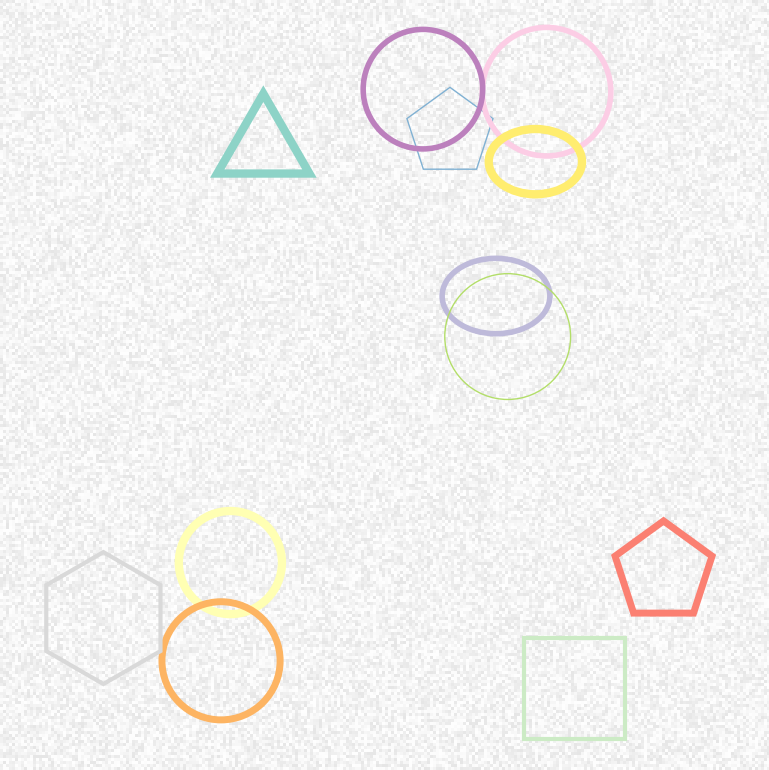[{"shape": "triangle", "thickness": 3, "radius": 0.35, "center": [0.342, 0.809]}, {"shape": "circle", "thickness": 3, "radius": 0.33, "center": [0.299, 0.269]}, {"shape": "oval", "thickness": 2, "radius": 0.35, "center": [0.644, 0.616]}, {"shape": "pentagon", "thickness": 2.5, "radius": 0.33, "center": [0.862, 0.257]}, {"shape": "pentagon", "thickness": 0.5, "radius": 0.29, "center": [0.584, 0.828]}, {"shape": "circle", "thickness": 2.5, "radius": 0.38, "center": [0.287, 0.142]}, {"shape": "circle", "thickness": 0.5, "radius": 0.41, "center": [0.659, 0.563]}, {"shape": "circle", "thickness": 2, "radius": 0.42, "center": [0.71, 0.881]}, {"shape": "hexagon", "thickness": 1.5, "radius": 0.43, "center": [0.134, 0.197]}, {"shape": "circle", "thickness": 2, "radius": 0.39, "center": [0.549, 0.884]}, {"shape": "square", "thickness": 1.5, "radius": 0.33, "center": [0.746, 0.106]}, {"shape": "oval", "thickness": 3, "radius": 0.3, "center": [0.695, 0.79]}]